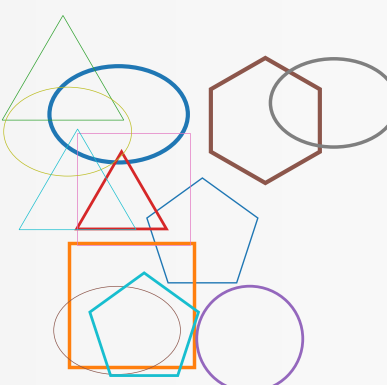[{"shape": "pentagon", "thickness": 1, "radius": 0.75, "center": [0.522, 0.387]}, {"shape": "oval", "thickness": 3, "radius": 0.89, "center": [0.306, 0.703]}, {"shape": "square", "thickness": 2.5, "radius": 0.8, "center": [0.34, 0.207]}, {"shape": "triangle", "thickness": 0.5, "radius": 0.91, "center": [0.163, 0.779]}, {"shape": "triangle", "thickness": 2, "radius": 0.67, "center": [0.314, 0.472]}, {"shape": "circle", "thickness": 2, "radius": 0.68, "center": [0.645, 0.12]}, {"shape": "hexagon", "thickness": 3, "radius": 0.81, "center": [0.685, 0.687]}, {"shape": "oval", "thickness": 0.5, "radius": 0.82, "center": [0.302, 0.142]}, {"shape": "square", "thickness": 0.5, "radius": 0.73, "center": [0.345, 0.508]}, {"shape": "oval", "thickness": 2.5, "radius": 0.82, "center": [0.862, 0.733]}, {"shape": "oval", "thickness": 0.5, "radius": 0.83, "center": [0.175, 0.658]}, {"shape": "pentagon", "thickness": 2, "radius": 0.74, "center": [0.372, 0.144]}, {"shape": "triangle", "thickness": 0.5, "radius": 0.87, "center": [0.2, 0.491]}]